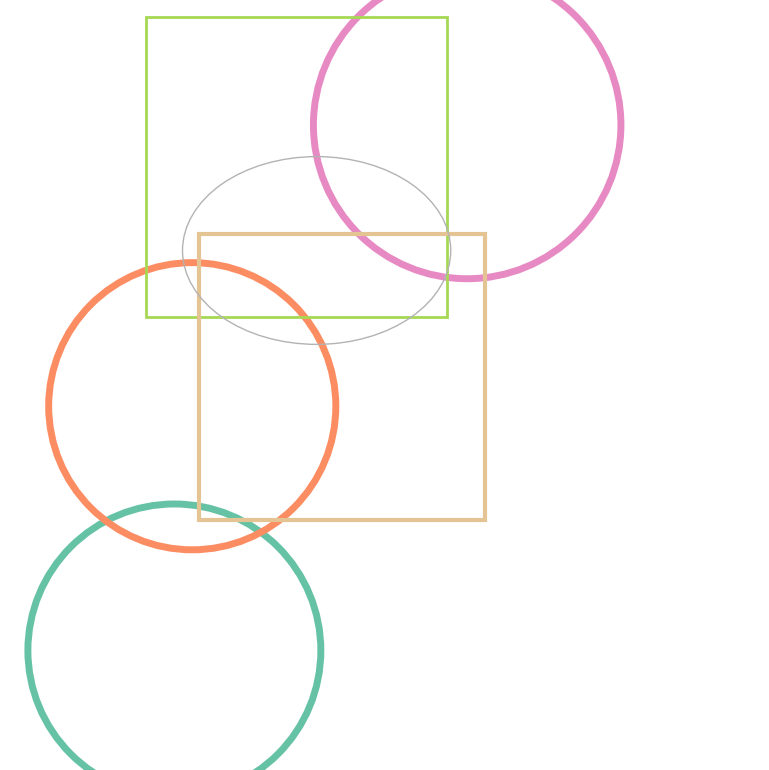[{"shape": "circle", "thickness": 2.5, "radius": 0.95, "center": [0.226, 0.155]}, {"shape": "circle", "thickness": 2.5, "radius": 0.93, "center": [0.25, 0.472]}, {"shape": "circle", "thickness": 2.5, "radius": 1.0, "center": [0.607, 0.838]}, {"shape": "square", "thickness": 1, "radius": 0.98, "center": [0.385, 0.783]}, {"shape": "square", "thickness": 1.5, "radius": 0.93, "center": [0.444, 0.51]}, {"shape": "oval", "thickness": 0.5, "radius": 0.87, "center": [0.411, 0.675]}]